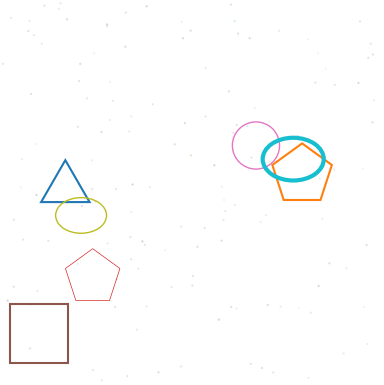[{"shape": "triangle", "thickness": 1.5, "radius": 0.36, "center": [0.17, 0.511]}, {"shape": "pentagon", "thickness": 1.5, "radius": 0.41, "center": [0.785, 0.546]}, {"shape": "pentagon", "thickness": 0.5, "radius": 0.37, "center": [0.241, 0.28]}, {"shape": "square", "thickness": 1.5, "radius": 0.38, "center": [0.102, 0.134]}, {"shape": "circle", "thickness": 1, "radius": 0.31, "center": [0.665, 0.622]}, {"shape": "oval", "thickness": 1, "radius": 0.33, "center": [0.211, 0.44]}, {"shape": "oval", "thickness": 3, "radius": 0.4, "center": [0.762, 0.587]}]